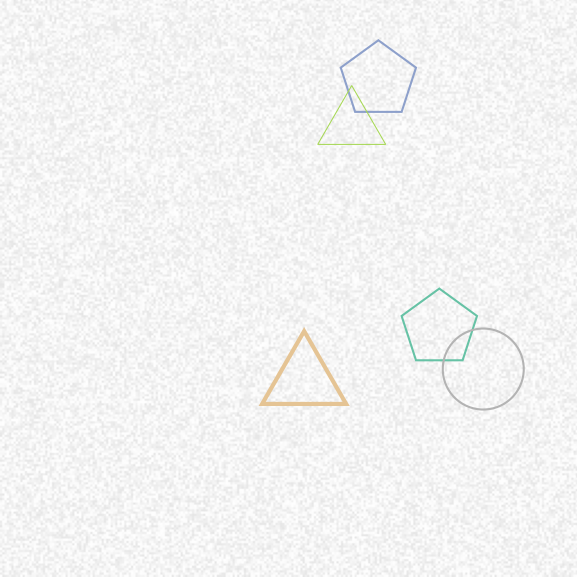[{"shape": "pentagon", "thickness": 1, "radius": 0.34, "center": [0.761, 0.431]}, {"shape": "pentagon", "thickness": 1, "radius": 0.34, "center": [0.655, 0.861]}, {"shape": "triangle", "thickness": 0.5, "radius": 0.34, "center": [0.609, 0.783]}, {"shape": "triangle", "thickness": 2, "radius": 0.42, "center": [0.527, 0.342]}, {"shape": "circle", "thickness": 1, "radius": 0.35, "center": [0.837, 0.36]}]